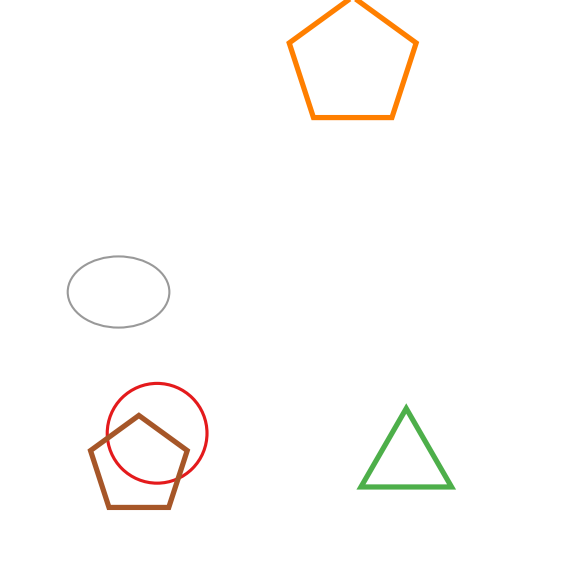[{"shape": "circle", "thickness": 1.5, "radius": 0.43, "center": [0.272, 0.249]}, {"shape": "triangle", "thickness": 2.5, "radius": 0.45, "center": [0.703, 0.201]}, {"shape": "pentagon", "thickness": 2.5, "radius": 0.58, "center": [0.611, 0.889]}, {"shape": "pentagon", "thickness": 2.5, "radius": 0.44, "center": [0.24, 0.192]}, {"shape": "oval", "thickness": 1, "radius": 0.44, "center": [0.205, 0.494]}]